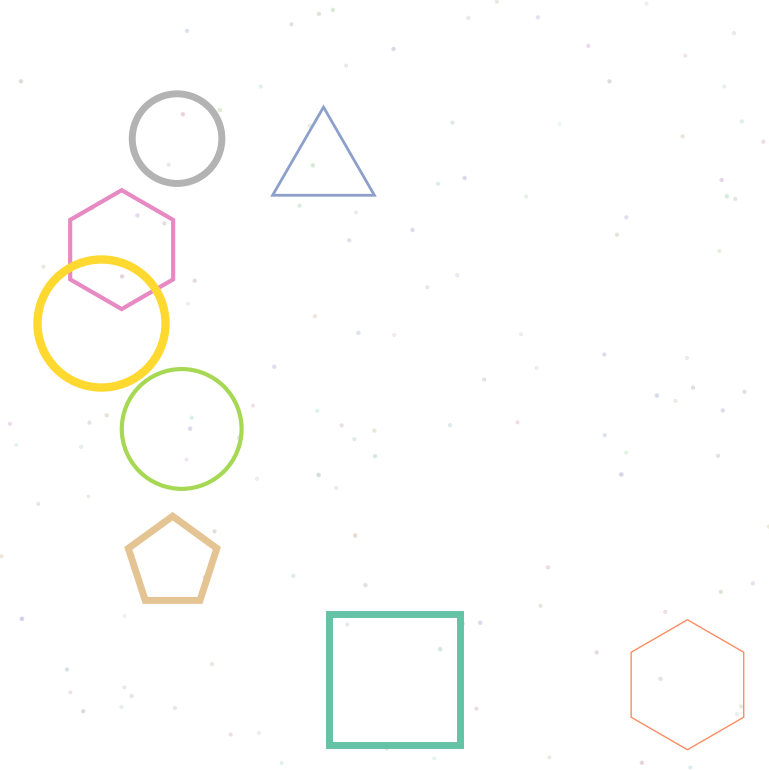[{"shape": "square", "thickness": 2.5, "radius": 0.42, "center": [0.512, 0.117]}, {"shape": "hexagon", "thickness": 0.5, "radius": 0.42, "center": [0.893, 0.111]}, {"shape": "triangle", "thickness": 1, "radius": 0.38, "center": [0.42, 0.785]}, {"shape": "hexagon", "thickness": 1.5, "radius": 0.39, "center": [0.158, 0.676]}, {"shape": "circle", "thickness": 1.5, "radius": 0.39, "center": [0.236, 0.443]}, {"shape": "circle", "thickness": 3, "radius": 0.42, "center": [0.132, 0.58]}, {"shape": "pentagon", "thickness": 2.5, "radius": 0.3, "center": [0.224, 0.269]}, {"shape": "circle", "thickness": 2.5, "radius": 0.29, "center": [0.23, 0.82]}]